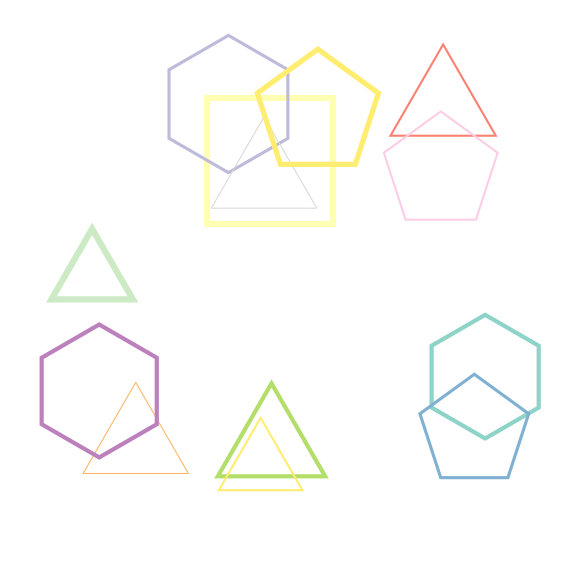[{"shape": "hexagon", "thickness": 2, "radius": 0.54, "center": [0.84, 0.347]}, {"shape": "square", "thickness": 3, "radius": 0.55, "center": [0.468, 0.72]}, {"shape": "hexagon", "thickness": 1.5, "radius": 0.59, "center": [0.396, 0.819]}, {"shape": "triangle", "thickness": 1, "radius": 0.53, "center": [0.767, 0.817]}, {"shape": "pentagon", "thickness": 1.5, "radius": 0.49, "center": [0.821, 0.252]}, {"shape": "triangle", "thickness": 0.5, "radius": 0.53, "center": [0.235, 0.232]}, {"shape": "triangle", "thickness": 2, "radius": 0.54, "center": [0.47, 0.228]}, {"shape": "pentagon", "thickness": 1, "radius": 0.52, "center": [0.763, 0.703]}, {"shape": "triangle", "thickness": 0.5, "radius": 0.53, "center": [0.457, 0.691]}, {"shape": "hexagon", "thickness": 2, "radius": 0.58, "center": [0.172, 0.322]}, {"shape": "triangle", "thickness": 3, "radius": 0.41, "center": [0.16, 0.521]}, {"shape": "pentagon", "thickness": 2.5, "radius": 0.55, "center": [0.55, 0.804]}, {"shape": "triangle", "thickness": 1, "radius": 0.42, "center": [0.451, 0.192]}]